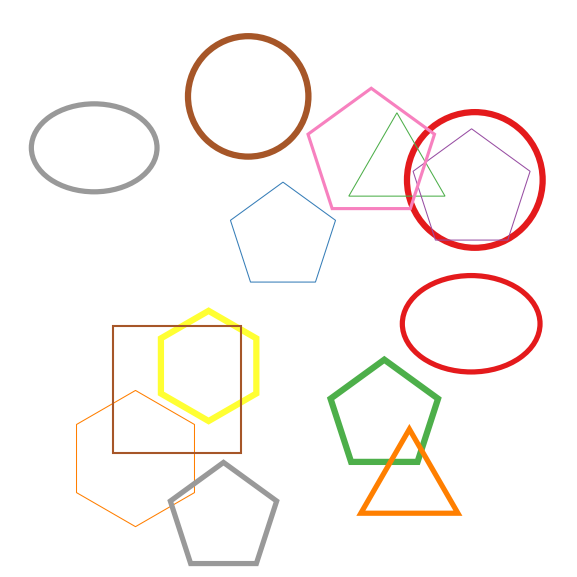[{"shape": "circle", "thickness": 3, "radius": 0.59, "center": [0.822, 0.688]}, {"shape": "oval", "thickness": 2.5, "radius": 0.6, "center": [0.816, 0.439]}, {"shape": "pentagon", "thickness": 0.5, "radius": 0.48, "center": [0.49, 0.588]}, {"shape": "pentagon", "thickness": 3, "radius": 0.49, "center": [0.665, 0.278]}, {"shape": "triangle", "thickness": 0.5, "radius": 0.48, "center": [0.687, 0.708]}, {"shape": "pentagon", "thickness": 0.5, "radius": 0.53, "center": [0.817, 0.67]}, {"shape": "triangle", "thickness": 2.5, "radius": 0.49, "center": [0.709, 0.159]}, {"shape": "hexagon", "thickness": 0.5, "radius": 0.59, "center": [0.235, 0.205]}, {"shape": "hexagon", "thickness": 3, "radius": 0.48, "center": [0.361, 0.365]}, {"shape": "circle", "thickness": 3, "radius": 0.52, "center": [0.43, 0.832]}, {"shape": "square", "thickness": 1, "radius": 0.55, "center": [0.307, 0.325]}, {"shape": "pentagon", "thickness": 1.5, "radius": 0.58, "center": [0.643, 0.731]}, {"shape": "pentagon", "thickness": 2.5, "radius": 0.48, "center": [0.387, 0.102]}, {"shape": "oval", "thickness": 2.5, "radius": 0.54, "center": [0.163, 0.743]}]